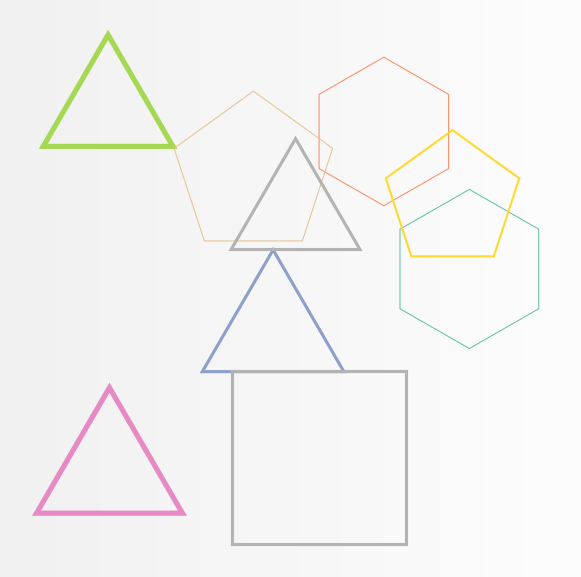[{"shape": "hexagon", "thickness": 0.5, "radius": 0.69, "center": [0.807, 0.533]}, {"shape": "hexagon", "thickness": 0.5, "radius": 0.64, "center": [0.66, 0.771]}, {"shape": "triangle", "thickness": 1.5, "radius": 0.7, "center": [0.47, 0.426]}, {"shape": "triangle", "thickness": 2.5, "radius": 0.72, "center": [0.188, 0.183]}, {"shape": "triangle", "thickness": 2.5, "radius": 0.64, "center": [0.186, 0.81]}, {"shape": "pentagon", "thickness": 1, "radius": 0.6, "center": [0.779, 0.653]}, {"shape": "pentagon", "thickness": 0.5, "radius": 0.72, "center": [0.436, 0.698]}, {"shape": "square", "thickness": 1.5, "radius": 0.75, "center": [0.548, 0.207]}, {"shape": "triangle", "thickness": 1.5, "radius": 0.64, "center": [0.508, 0.631]}]